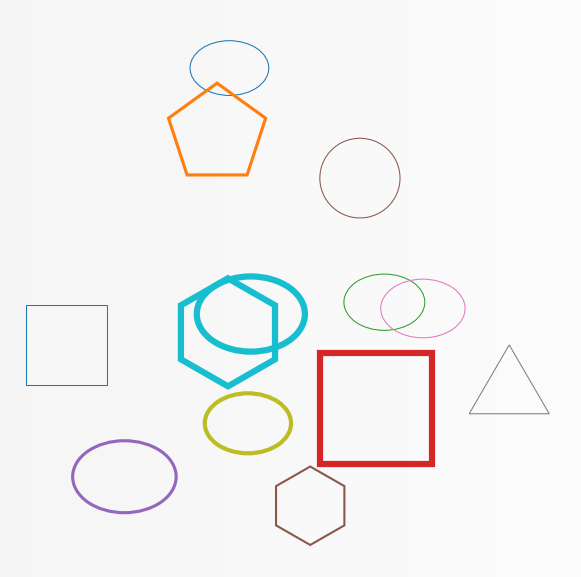[{"shape": "oval", "thickness": 0.5, "radius": 0.34, "center": [0.395, 0.881]}, {"shape": "square", "thickness": 0.5, "radius": 0.35, "center": [0.114, 0.402]}, {"shape": "pentagon", "thickness": 1.5, "radius": 0.44, "center": [0.373, 0.767]}, {"shape": "oval", "thickness": 0.5, "radius": 0.35, "center": [0.661, 0.476]}, {"shape": "square", "thickness": 3, "radius": 0.48, "center": [0.647, 0.291]}, {"shape": "oval", "thickness": 1.5, "radius": 0.45, "center": [0.214, 0.174]}, {"shape": "circle", "thickness": 0.5, "radius": 0.34, "center": [0.619, 0.691]}, {"shape": "hexagon", "thickness": 1, "radius": 0.34, "center": [0.534, 0.123]}, {"shape": "oval", "thickness": 0.5, "radius": 0.36, "center": [0.728, 0.465]}, {"shape": "triangle", "thickness": 0.5, "radius": 0.4, "center": [0.876, 0.322]}, {"shape": "oval", "thickness": 2, "radius": 0.37, "center": [0.427, 0.266]}, {"shape": "oval", "thickness": 3, "radius": 0.47, "center": [0.432, 0.455]}, {"shape": "hexagon", "thickness": 3, "radius": 0.47, "center": [0.392, 0.424]}]